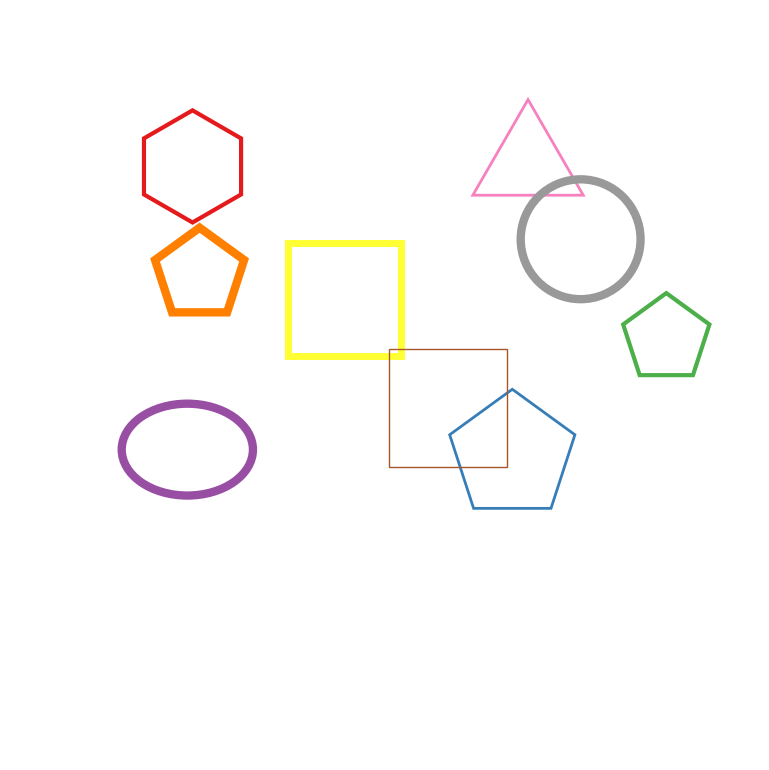[{"shape": "hexagon", "thickness": 1.5, "radius": 0.36, "center": [0.25, 0.784]}, {"shape": "pentagon", "thickness": 1, "radius": 0.43, "center": [0.665, 0.409]}, {"shape": "pentagon", "thickness": 1.5, "radius": 0.29, "center": [0.865, 0.56]}, {"shape": "oval", "thickness": 3, "radius": 0.43, "center": [0.243, 0.416]}, {"shape": "pentagon", "thickness": 3, "radius": 0.3, "center": [0.259, 0.644]}, {"shape": "square", "thickness": 2.5, "radius": 0.37, "center": [0.448, 0.611]}, {"shape": "square", "thickness": 0.5, "radius": 0.38, "center": [0.582, 0.47]}, {"shape": "triangle", "thickness": 1, "radius": 0.41, "center": [0.686, 0.788]}, {"shape": "circle", "thickness": 3, "radius": 0.39, "center": [0.754, 0.689]}]